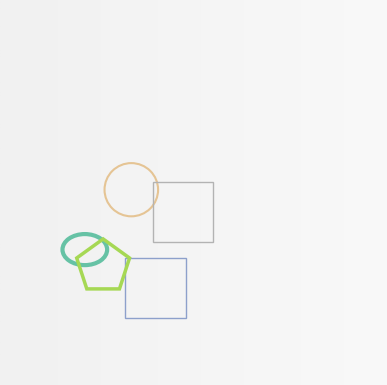[{"shape": "oval", "thickness": 3, "radius": 0.29, "center": [0.219, 0.352]}, {"shape": "square", "thickness": 1, "radius": 0.39, "center": [0.401, 0.252]}, {"shape": "pentagon", "thickness": 2.5, "radius": 0.36, "center": [0.266, 0.308]}, {"shape": "circle", "thickness": 1.5, "radius": 0.35, "center": [0.339, 0.507]}, {"shape": "square", "thickness": 1, "radius": 0.39, "center": [0.472, 0.448]}]